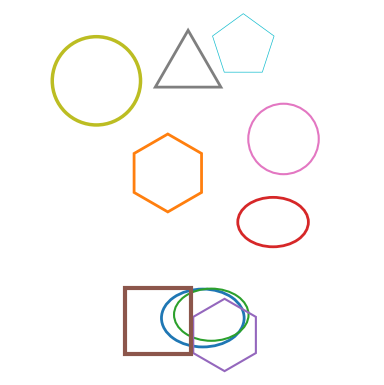[{"shape": "oval", "thickness": 2, "radius": 0.54, "center": [0.527, 0.174]}, {"shape": "hexagon", "thickness": 2, "radius": 0.51, "center": [0.436, 0.551]}, {"shape": "oval", "thickness": 1.5, "radius": 0.48, "center": [0.549, 0.183]}, {"shape": "oval", "thickness": 2, "radius": 0.46, "center": [0.709, 0.423]}, {"shape": "hexagon", "thickness": 1.5, "radius": 0.47, "center": [0.583, 0.13]}, {"shape": "square", "thickness": 3, "radius": 0.43, "center": [0.41, 0.166]}, {"shape": "circle", "thickness": 1.5, "radius": 0.46, "center": [0.736, 0.639]}, {"shape": "triangle", "thickness": 2, "radius": 0.49, "center": [0.489, 0.823]}, {"shape": "circle", "thickness": 2.5, "radius": 0.57, "center": [0.25, 0.79]}, {"shape": "pentagon", "thickness": 0.5, "radius": 0.42, "center": [0.632, 0.88]}]